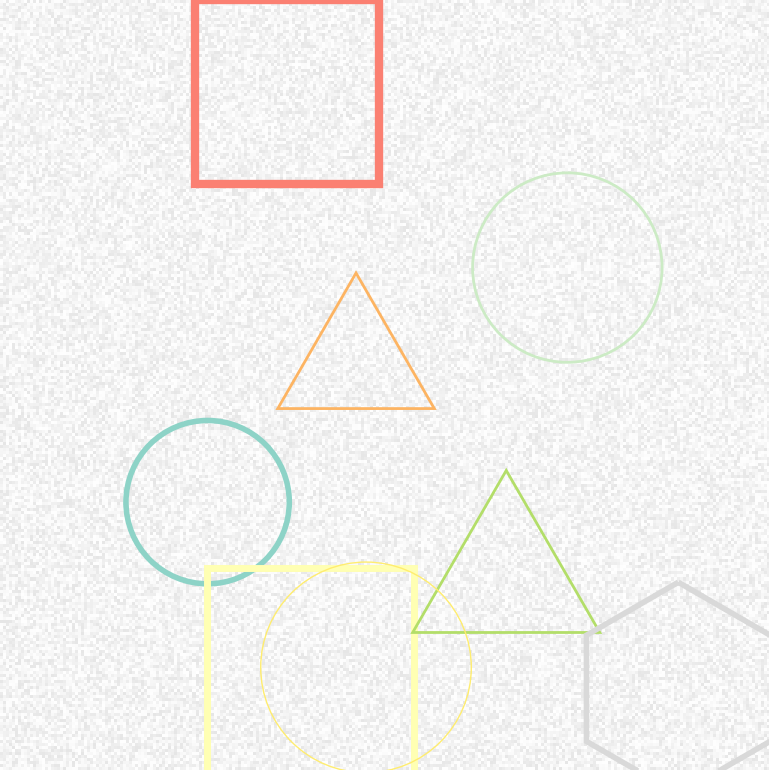[{"shape": "circle", "thickness": 2, "radius": 0.53, "center": [0.27, 0.348]}, {"shape": "square", "thickness": 2.5, "radius": 0.67, "center": [0.403, 0.128]}, {"shape": "square", "thickness": 3, "radius": 0.6, "center": [0.373, 0.88]}, {"shape": "triangle", "thickness": 1, "radius": 0.59, "center": [0.462, 0.528]}, {"shape": "triangle", "thickness": 1, "radius": 0.7, "center": [0.657, 0.249]}, {"shape": "hexagon", "thickness": 2, "radius": 0.69, "center": [0.881, 0.106]}, {"shape": "circle", "thickness": 1, "radius": 0.62, "center": [0.737, 0.653]}, {"shape": "circle", "thickness": 0.5, "radius": 0.68, "center": [0.475, 0.133]}]